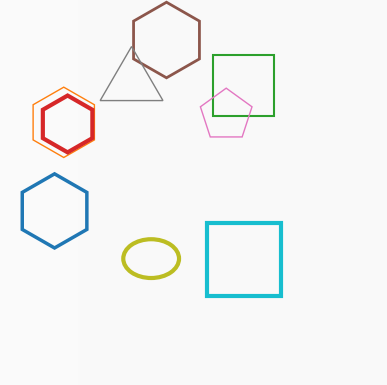[{"shape": "hexagon", "thickness": 2.5, "radius": 0.48, "center": [0.141, 0.452]}, {"shape": "hexagon", "thickness": 1, "radius": 0.46, "center": [0.165, 0.682]}, {"shape": "square", "thickness": 1.5, "radius": 0.4, "center": [0.628, 0.778]}, {"shape": "hexagon", "thickness": 3, "radius": 0.37, "center": [0.174, 0.678]}, {"shape": "hexagon", "thickness": 2, "radius": 0.49, "center": [0.43, 0.896]}, {"shape": "pentagon", "thickness": 1, "radius": 0.35, "center": [0.584, 0.701]}, {"shape": "triangle", "thickness": 1, "radius": 0.47, "center": [0.34, 0.786]}, {"shape": "oval", "thickness": 3, "radius": 0.36, "center": [0.39, 0.328]}, {"shape": "square", "thickness": 3, "radius": 0.48, "center": [0.63, 0.326]}]